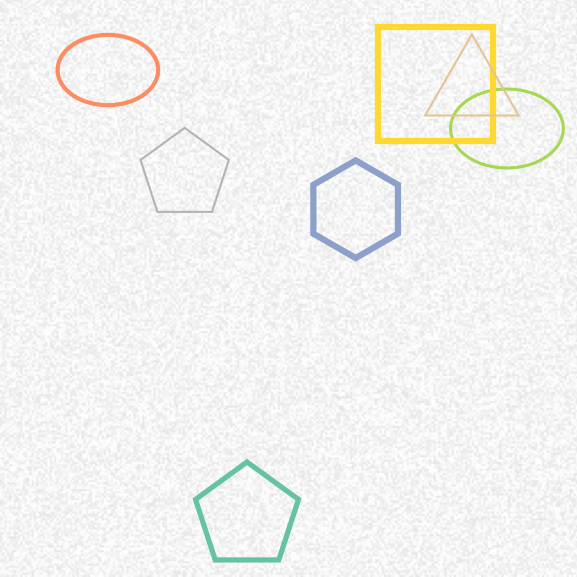[{"shape": "pentagon", "thickness": 2.5, "radius": 0.47, "center": [0.428, 0.105]}, {"shape": "oval", "thickness": 2, "radius": 0.44, "center": [0.187, 0.878]}, {"shape": "hexagon", "thickness": 3, "radius": 0.42, "center": [0.616, 0.637]}, {"shape": "oval", "thickness": 1.5, "radius": 0.49, "center": [0.878, 0.777]}, {"shape": "square", "thickness": 3, "radius": 0.49, "center": [0.754, 0.854]}, {"shape": "triangle", "thickness": 1, "radius": 0.47, "center": [0.817, 0.846]}, {"shape": "pentagon", "thickness": 1, "radius": 0.4, "center": [0.32, 0.697]}]